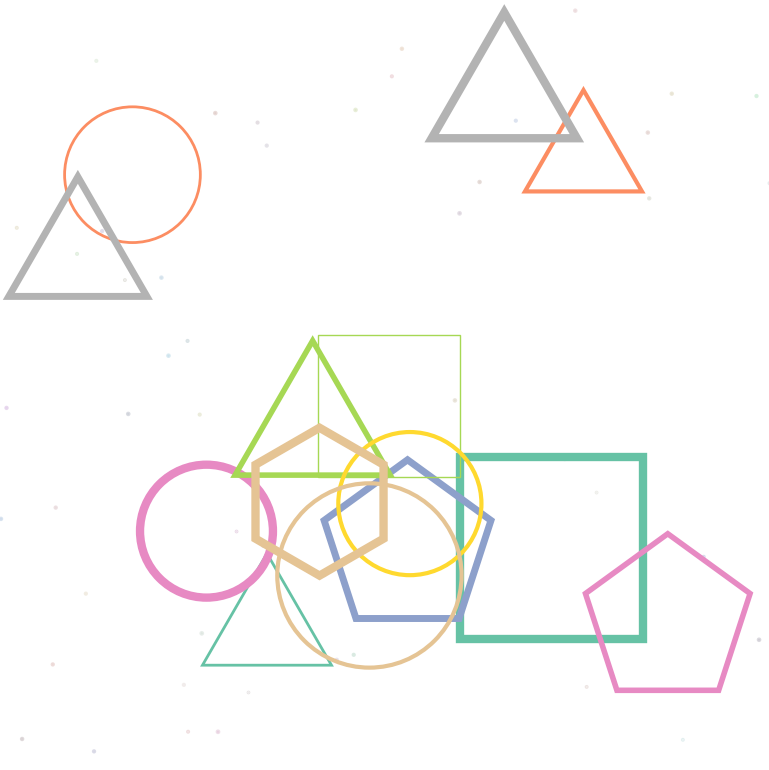[{"shape": "square", "thickness": 3, "radius": 0.59, "center": [0.716, 0.289]}, {"shape": "triangle", "thickness": 1, "radius": 0.48, "center": [0.347, 0.184]}, {"shape": "circle", "thickness": 1, "radius": 0.44, "center": [0.172, 0.773]}, {"shape": "triangle", "thickness": 1.5, "radius": 0.44, "center": [0.758, 0.795]}, {"shape": "pentagon", "thickness": 2.5, "radius": 0.57, "center": [0.529, 0.289]}, {"shape": "circle", "thickness": 3, "radius": 0.43, "center": [0.268, 0.31]}, {"shape": "pentagon", "thickness": 2, "radius": 0.56, "center": [0.867, 0.194]}, {"shape": "square", "thickness": 0.5, "radius": 0.46, "center": [0.505, 0.473]}, {"shape": "triangle", "thickness": 2, "radius": 0.58, "center": [0.406, 0.441]}, {"shape": "circle", "thickness": 1.5, "radius": 0.46, "center": [0.532, 0.346]}, {"shape": "circle", "thickness": 1.5, "radius": 0.6, "center": [0.48, 0.253]}, {"shape": "hexagon", "thickness": 3, "radius": 0.48, "center": [0.415, 0.348]}, {"shape": "triangle", "thickness": 3, "radius": 0.54, "center": [0.655, 0.875]}, {"shape": "triangle", "thickness": 2.5, "radius": 0.52, "center": [0.101, 0.667]}]